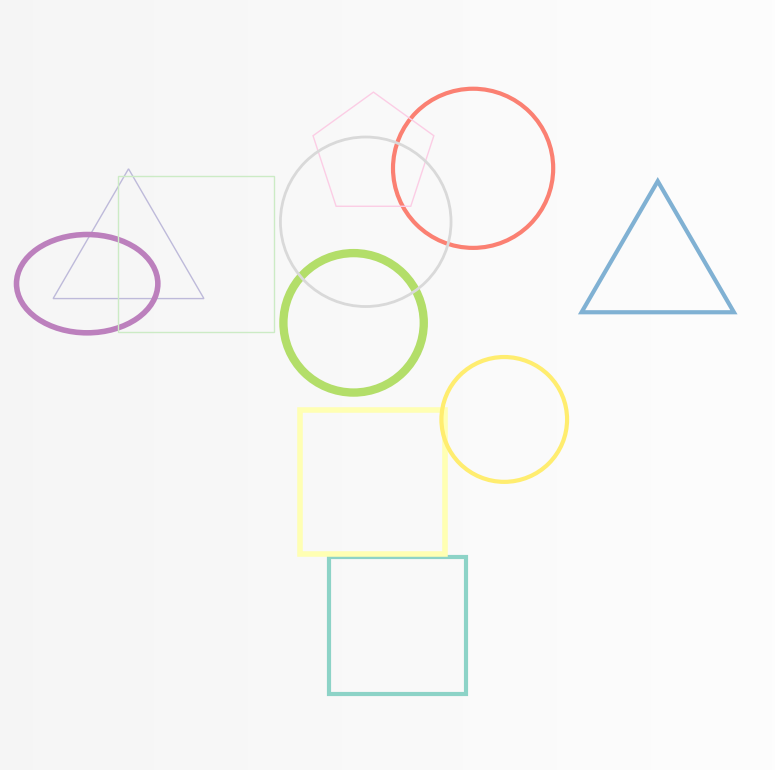[{"shape": "square", "thickness": 1.5, "radius": 0.44, "center": [0.513, 0.187]}, {"shape": "square", "thickness": 2, "radius": 0.47, "center": [0.481, 0.374]}, {"shape": "triangle", "thickness": 0.5, "radius": 0.56, "center": [0.166, 0.668]}, {"shape": "circle", "thickness": 1.5, "radius": 0.52, "center": [0.61, 0.781]}, {"shape": "triangle", "thickness": 1.5, "radius": 0.57, "center": [0.849, 0.651]}, {"shape": "circle", "thickness": 3, "radius": 0.45, "center": [0.456, 0.581]}, {"shape": "pentagon", "thickness": 0.5, "radius": 0.41, "center": [0.482, 0.798]}, {"shape": "circle", "thickness": 1, "radius": 0.55, "center": [0.472, 0.712]}, {"shape": "oval", "thickness": 2, "radius": 0.46, "center": [0.112, 0.632]}, {"shape": "square", "thickness": 0.5, "radius": 0.51, "center": [0.253, 0.67]}, {"shape": "circle", "thickness": 1.5, "radius": 0.41, "center": [0.651, 0.455]}]